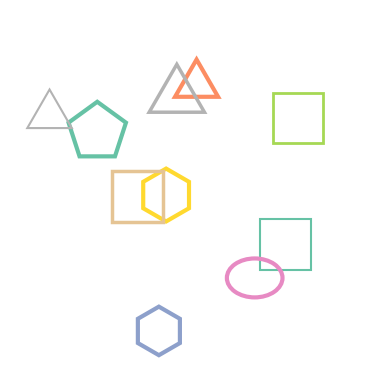[{"shape": "square", "thickness": 1.5, "radius": 0.33, "center": [0.742, 0.365]}, {"shape": "pentagon", "thickness": 3, "radius": 0.39, "center": [0.253, 0.657]}, {"shape": "triangle", "thickness": 3, "radius": 0.32, "center": [0.511, 0.781]}, {"shape": "hexagon", "thickness": 3, "radius": 0.32, "center": [0.413, 0.14]}, {"shape": "oval", "thickness": 3, "radius": 0.36, "center": [0.662, 0.278]}, {"shape": "square", "thickness": 2, "radius": 0.33, "center": [0.773, 0.695]}, {"shape": "hexagon", "thickness": 3, "radius": 0.34, "center": [0.431, 0.493]}, {"shape": "square", "thickness": 2.5, "radius": 0.33, "center": [0.357, 0.49]}, {"shape": "triangle", "thickness": 1.5, "radius": 0.33, "center": [0.129, 0.701]}, {"shape": "triangle", "thickness": 2.5, "radius": 0.41, "center": [0.459, 0.75]}]